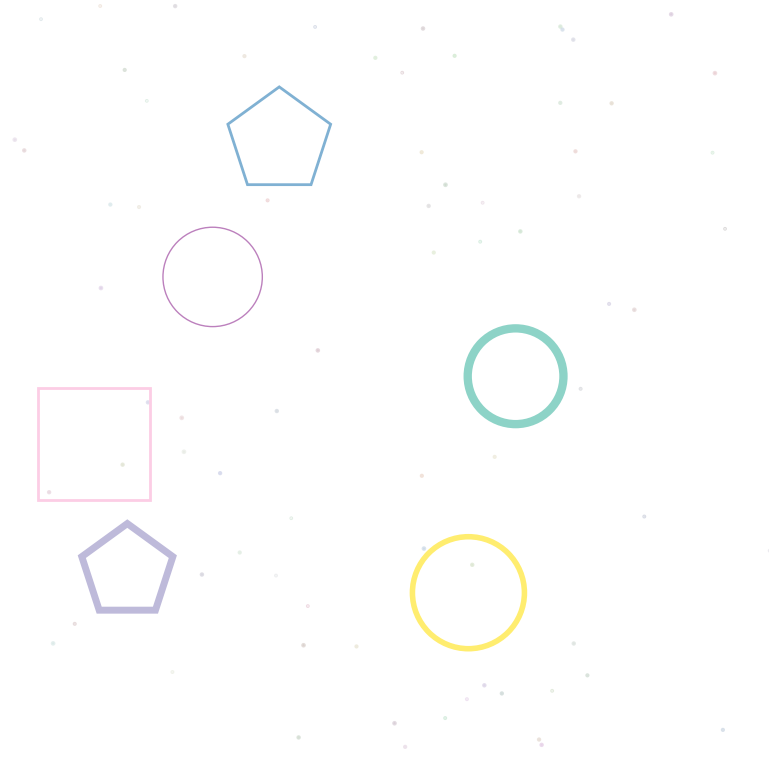[{"shape": "circle", "thickness": 3, "radius": 0.31, "center": [0.67, 0.511]}, {"shape": "pentagon", "thickness": 2.5, "radius": 0.31, "center": [0.165, 0.258]}, {"shape": "pentagon", "thickness": 1, "radius": 0.35, "center": [0.363, 0.817]}, {"shape": "square", "thickness": 1, "radius": 0.37, "center": [0.122, 0.423]}, {"shape": "circle", "thickness": 0.5, "radius": 0.32, "center": [0.276, 0.64]}, {"shape": "circle", "thickness": 2, "radius": 0.36, "center": [0.608, 0.23]}]